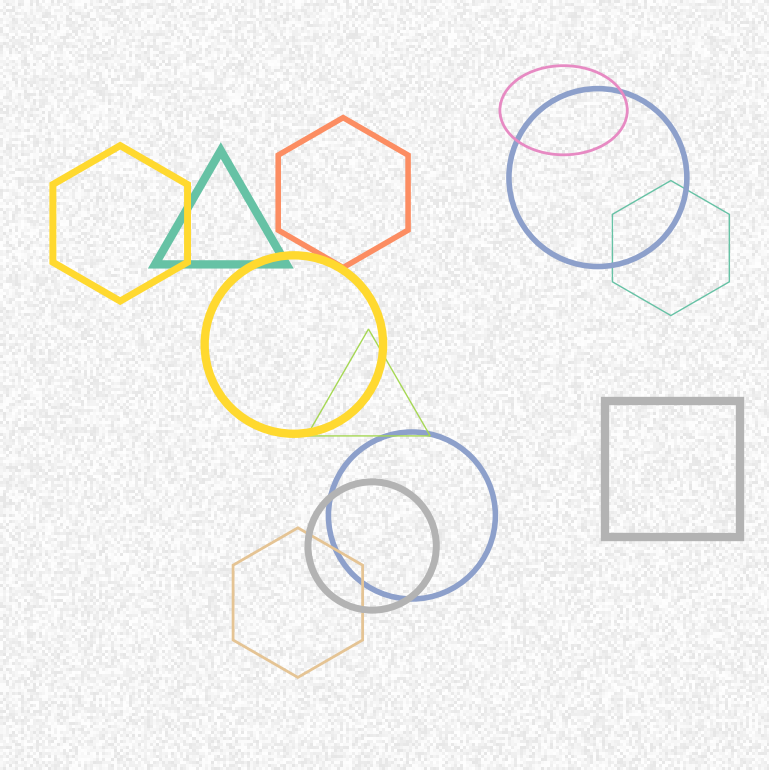[{"shape": "hexagon", "thickness": 0.5, "radius": 0.44, "center": [0.871, 0.678]}, {"shape": "triangle", "thickness": 3, "radius": 0.49, "center": [0.287, 0.706]}, {"shape": "hexagon", "thickness": 2, "radius": 0.49, "center": [0.446, 0.75]}, {"shape": "circle", "thickness": 2, "radius": 0.58, "center": [0.776, 0.769]}, {"shape": "circle", "thickness": 2, "radius": 0.54, "center": [0.535, 0.331]}, {"shape": "oval", "thickness": 1, "radius": 0.41, "center": [0.732, 0.857]}, {"shape": "triangle", "thickness": 0.5, "radius": 0.46, "center": [0.479, 0.48]}, {"shape": "hexagon", "thickness": 2.5, "radius": 0.5, "center": [0.156, 0.71]}, {"shape": "circle", "thickness": 3, "radius": 0.58, "center": [0.382, 0.553]}, {"shape": "hexagon", "thickness": 1, "radius": 0.49, "center": [0.387, 0.217]}, {"shape": "square", "thickness": 3, "radius": 0.44, "center": [0.873, 0.391]}, {"shape": "circle", "thickness": 2.5, "radius": 0.42, "center": [0.483, 0.291]}]